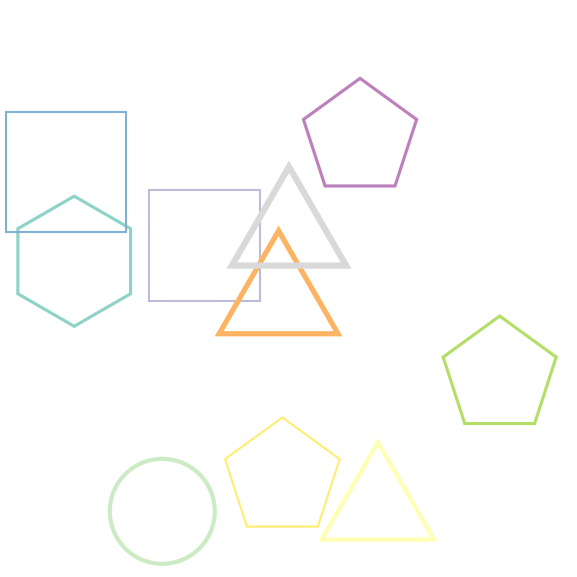[{"shape": "hexagon", "thickness": 1.5, "radius": 0.56, "center": [0.129, 0.547]}, {"shape": "triangle", "thickness": 2, "radius": 0.56, "center": [0.654, 0.121]}, {"shape": "square", "thickness": 1, "radius": 0.48, "center": [0.355, 0.574]}, {"shape": "square", "thickness": 1, "radius": 0.52, "center": [0.114, 0.701]}, {"shape": "triangle", "thickness": 2.5, "radius": 0.59, "center": [0.482, 0.481]}, {"shape": "pentagon", "thickness": 1.5, "radius": 0.51, "center": [0.865, 0.349]}, {"shape": "triangle", "thickness": 3, "radius": 0.57, "center": [0.5, 0.596]}, {"shape": "pentagon", "thickness": 1.5, "radius": 0.52, "center": [0.623, 0.76]}, {"shape": "circle", "thickness": 2, "radius": 0.45, "center": [0.281, 0.114]}, {"shape": "pentagon", "thickness": 1, "radius": 0.52, "center": [0.489, 0.172]}]